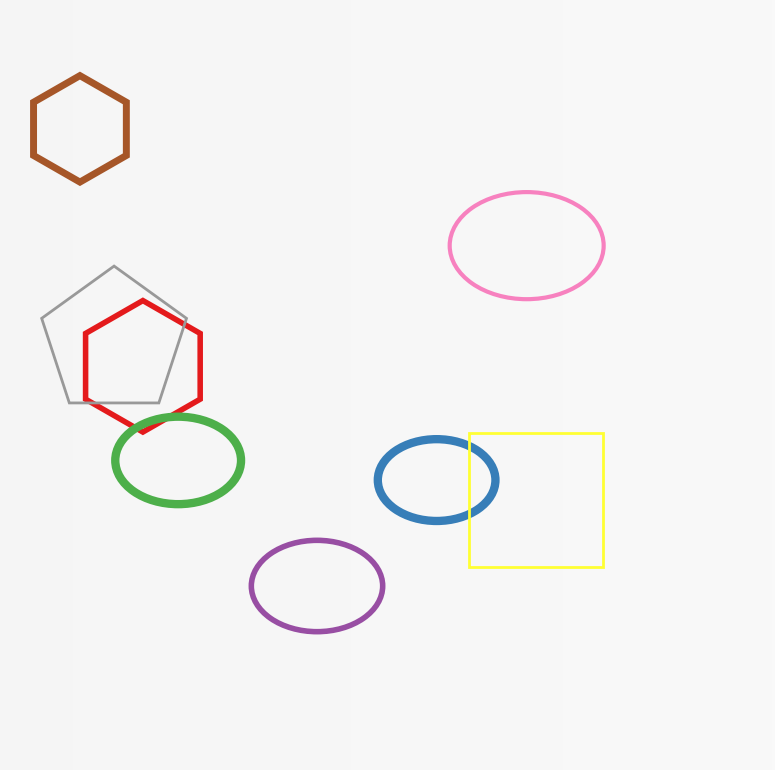[{"shape": "hexagon", "thickness": 2, "radius": 0.43, "center": [0.184, 0.524]}, {"shape": "oval", "thickness": 3, "radius": 0.38, "center": [0.563, 0.377]}, {"shape": "oval", "thickness": 3, "radius": 0.41, "center": [0.23, 0.402]}, {"shape": "oval", "thickness": 2, "radius": 0.42, "center": [0.409, 0.239]}, {"shape": "square", "thickness": 1, "radius": 0.44, "center": [0.692, 0.351]}, {"shape": "hexagon", "thickness": 2.5, "radius": 0.35, "center": [0.103, 0.833]}, {"shape": "oval", "thickness": 1.5, "radius": 0.5, "center": [0.68, 0.681]}, {"shape": "pentagon", "thickness": 1, "radius": 0.49, "center": [0.147, 0.556]}]